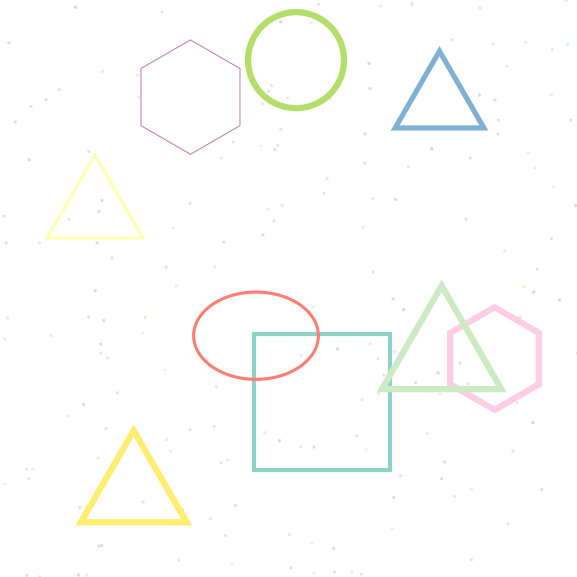[{"shape": "square", "thickness": 2, "radius": 0.59, "center": [0.558, 0.303]}, {"shape": "triangle", "thickness": 1.5, "radius": 0.48, "center": [0.164, 0.635]}, {"shape": "oval", "thickness": 1.5, "radius": 0.54, "center": [0.443, 0.418]}, {"shape": "triangle", "thickness": 2.5, "radius": 0.44, "center": [0.761, 0.822]}, {"shape": "circle", "thickness": 3, "radius": 0.42, "center": [0.513, 0.895]}, {"shape": "hexagon", "thickness": 3, "radius": 0.44, "center": [0.856, 0.378]}, {"shape": "hexagon", "thickness": 0.5, "radius": 0.49, "center": [0.33, 0.831]}, {"shape": "triangle", "thickness": 3, "radius": 0.6, "center": [0.765, 0.385]}, {"shape": "triangle", "thickness": 3, "radius": 0.53, "center": [0.232, 0.148]}]